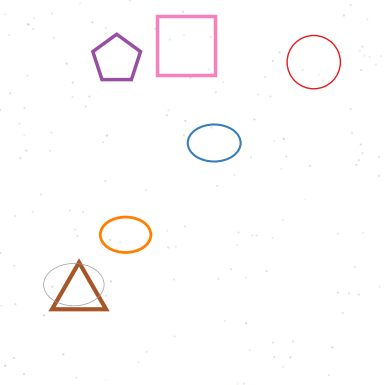[{"shape": "circle", "thickness": 1, "radius": 0.35, "center": [0.815, 0.839]}, {"shape": "oval", "thickness": 1.5, "radius": 0.34, "center": [0.556, 0.629]}, {"shape": "pentagon", "thickness": 2.5, "radius": 0.33, "center": [0.303, 0.846]}, {"shape": "oval", "thickness": 2, "radius": 0.33, "center": [0.326, 0.39]}, {"shape": "triangle", "thickness": 3, "radius": 0.41, "center": [0.205, 0.237]}, {"shape": "square", "thickness": 2.5, "radius": 0.38, "center": [0.483, 0.882]}, {"shape": "oval", "thickness": 0.5, "radius": 0.39, "center": [0.192, 0.261]}]